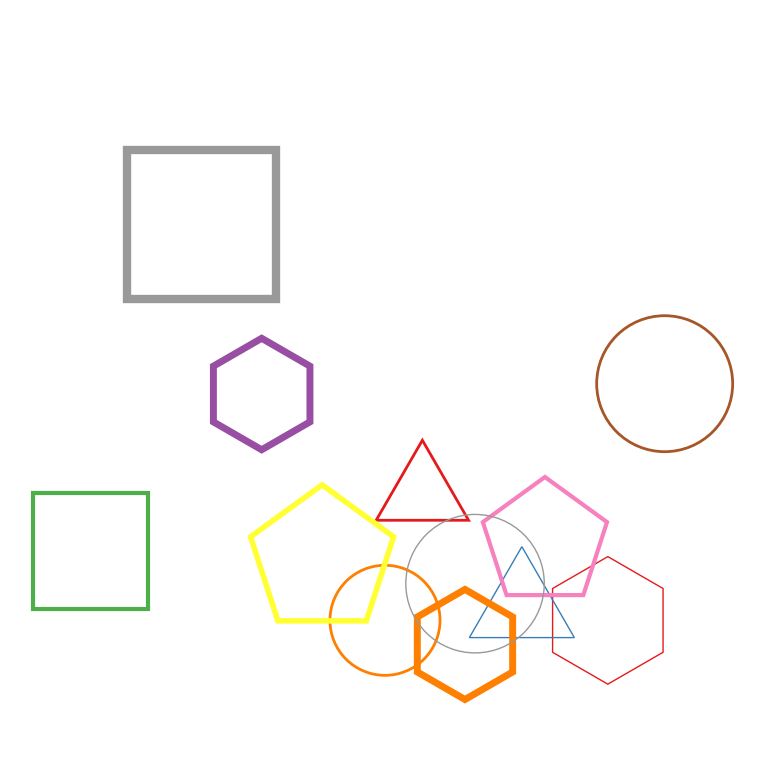[{"shape": "hexagon", "thickness": 0.5, "radius": 0.41, "center": [0.789, 0.194]}, {"shape": "triangle", "thickness": 1, "radius": 0.35, "center": [0.549, 0.359]}, {"shape": "triangle", "thickness": 0.5, "radius": 0.39, "center": [0.678, 0.211]}, {"shape": "square", "thickness": 1.5, "radius": 0.38, "center": [0.118, 0.284]}, {"shape": "hexagon", "thickness": 2.5, "radius": 0.36, "center": [0.34, 0.488]}, {"shape": "circle", "thickness": 1, "radius": 0.36, "center": [0.5, 0.194]}, {"shape": "hexagon", "thickness": 2.5, "radius": 0.36, "center": [0.604, 0.163]}, {"shape": "pentagon", "thickness": 2, "radius": 0.49, "center": [0.418, 0.273]}, {"shape": "circle", "thickness": 1, "radius": 0.44, "center": [0.863, 0.502]}, {"shape": "pentagon", "thickness": 1.5, "radius": 0.42, "center": [0.708, 0.296]}, {"shape": "square", "thickness": 3, "radius": 0.48, "center": [0.261, 0.709]}, {"shape": "circle", "thickness": 0.5, "radius": 0.45, "center": [0.617, 0.242]}]